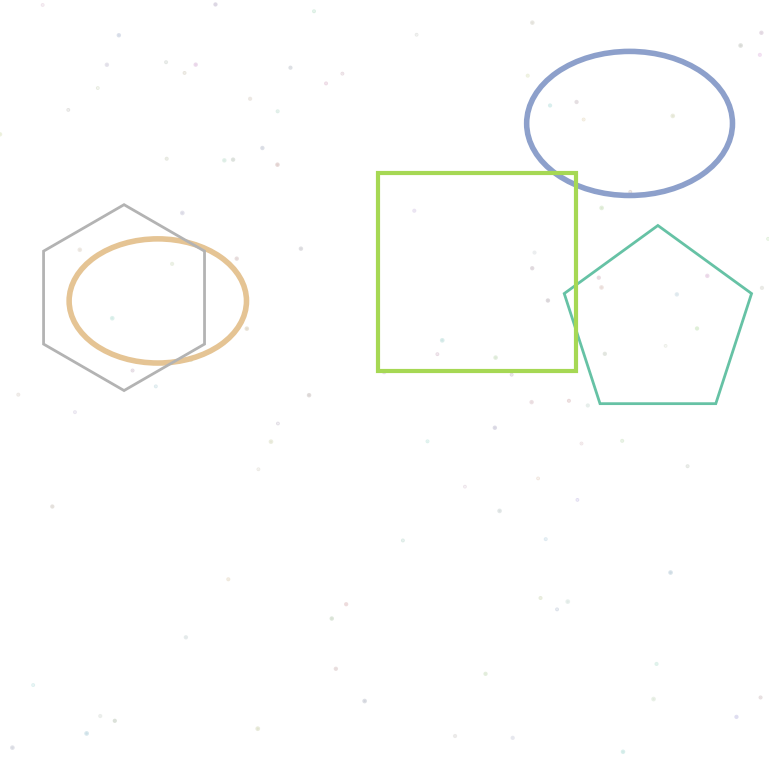[{"shape": "pentagon", "thickness": 1, "radius": 0.64, "center": [0.854, 0.579]}, {"shape": "oval", "thickness": 2, "radius": 0.67, "center": [0.818, 0.84]}, {"shape": "square", "thickness": 1.5, "radius": 0.64, "center": [0.619, 0.646]}, {"shape": "oval", "thickness": 2, "radius": 0.58, "center": [0.205, 0.609]}, {"shape": "hexagon", "thickness": 1, "radius": 0.6, "center": [0.161, 0.613]}]